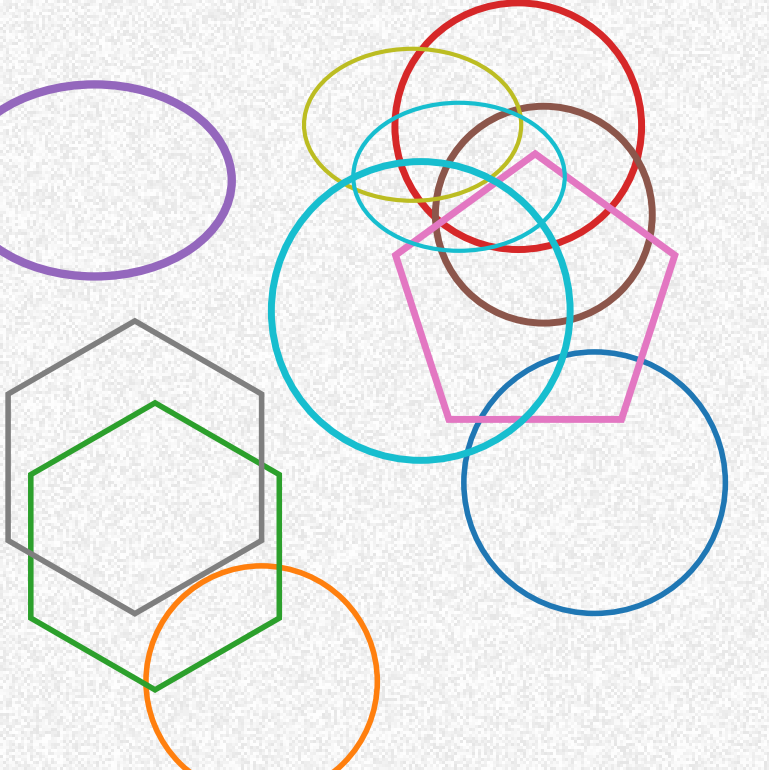[{"shape": "circle", "thickness": 2, "radius": 0.85, "center": [0.772, 0.373]}, {"shape": "circle", "thickness": 2, "radius": 0.75, "center": [0.34, 0.115]}, {"shape": "hexagon", "thickness": 2, "radius": 0.93, "center": [0.201, 0.29]}, {"shape": "circle", "thickness": 2.5, "radius": 0.8, "center": [0.673, 0.836]}, {"shape": "oval", "thickness": 3, "radius": 0.89, "center": [0.123, 0.766]}, {"shape": "circle", "thickness": 2.5, "radius": 0.7, "center": [0.706, 0.721]}, {"shape": "pentagon", "thickness": 2.5, "radius": 0.95, "center": [0.695, 0.61]}, {"shape": "hexagon", "thickness": 2, "radius": 0.95, "center": [0.175, 0.393]}, {"shape": "oval", "thickness": 1.5, "radius": 0.71, "center": [0.536, 0.838]}, {"shape": "circle", "thickness": 2.5, "radius": 0.97, "center": [0.546, 0.596]}, {"shape": "oval", "thickness": 1.5, "radius": 0.69, "center": [0.596, 0.77]}]